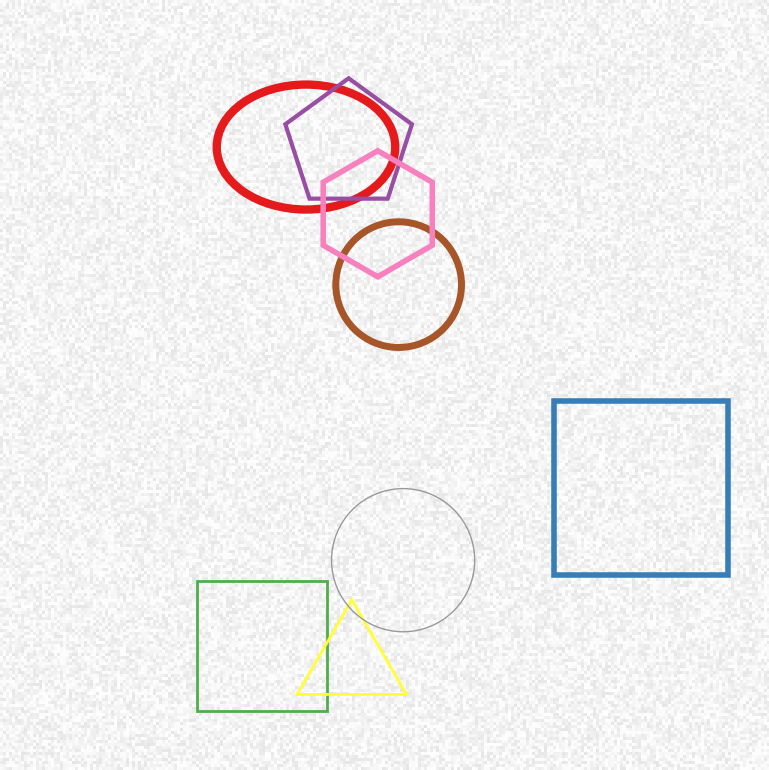[{"shape": "oval", "thickness": 3, "radius": 0.58, "center": [0.397, 0.809]}, {"shape": "square", "thickness": 2, "radius": 0.57, "center": [0.832, 0.367]}, {"shape": "square", "thickness": 1, "radius": 0.42, "center": [0.34, 0.161]}, {"shape": "pentagon", "thickness": 1.5, "radius": 0.43, "center": [0.453, 0.812]}, {"shape": "triangle", "thickness": 1, "radius": 0.41, "center": [0.457, 0.139]}, {"shape": "circle", "thickness": 2.5, "radius": 0.41, "center": [0.518, 0.63]}, {"shape": "hexagon", "thickness": 2, "radius": 0.41, "center": [0.491, 0.722]}, {"shape": "circle", "thickness": 0.5, "radius": 0.46, "center": [0.524, 0.272]}]